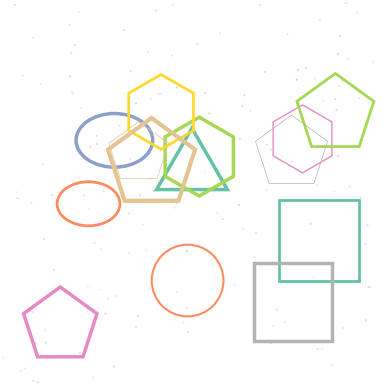[{"shape": "triangle", "thickness": 2.5, "radius": 0.53, "center": [0.499, 0.561]}, {"shape": "square", "thickness": 2, "radius": 0.52, "center": [0.828, 0.375]}, {"shape": "circle", "thickness": 1.5, "radius": 0.47, "center": [0.487, 0.271]}, {"shape": "oval", "thickness": 2, "radius": 0.41, "center": [0.23, 0.471]}, {"shape": "oval", "thickness": 2.5, "radius": 0.5, "center": [0.297, 0.635]}, {"shape": "hexagon", "thickness": 1, "radius": 0.44, "center": [0.786, 0.639]}, {"shape": "pentagon", "thickness": 2.5, "radius": 0.5, "center": [0.157, 0.154]}, {"shape": "pentagon", "thickness": 2, "radius": 0.53, "center": [0.871, 0.704]}, {"shape": "hexagon", "thickness": 2.5, "radius": 0.51, "center": [0.518, 0.593]}, {"shape": "hexagon", "thickness": 2, "radius": 0.49, "center": [0.418, 0.709]}, {"shape": "pentagon", "thickness": 0.5, "radius": 0.41, "center": [0.36, 0.603]}, {"shape": "pentagon", "thickness": 3, "radius": 0.59, "center": [0.394, 0.575]}, {"shape": "square", "thickness": 2.5, "radius": 0.51, "center": [0.761, 0.217]}, {"shape": "pentagon", "thickness": 0.5, "radius": 0.49, "center": [0.757, 0.603]}]